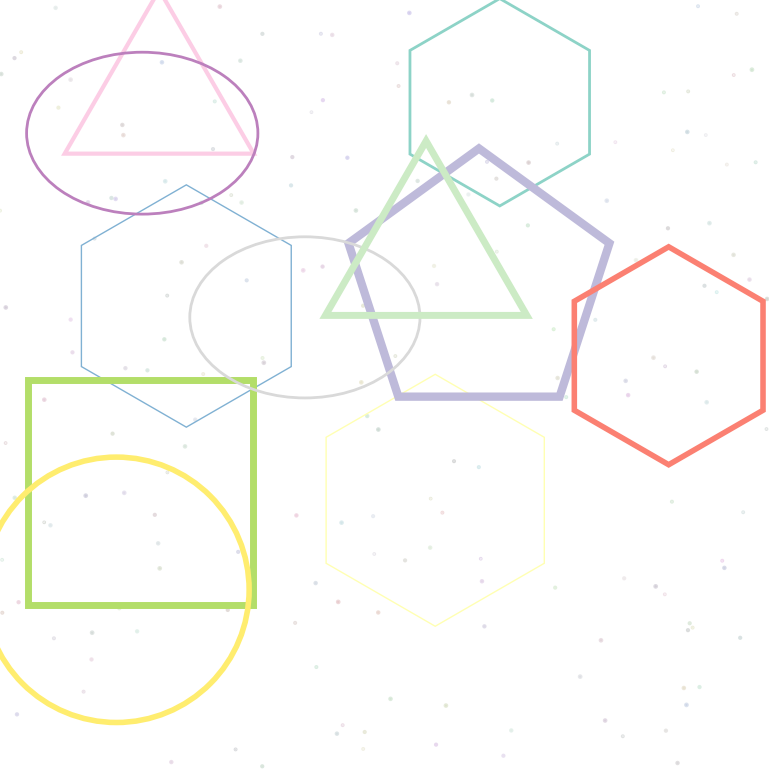[{"shape": "hexagon", "thickness": 1, "radius": 0.67, "center": [0.649, 0.867]}, {"shape": "hexagon", "thickness": 0.5, "radius": 0.82, "center": [0.565, 0.35]}, {"shape": "pentagon", "thickness": 3, "radius": 0.89, "center": [0.622, 0.629]}, {"shape": "hexagon", "thickness": 2, "radius": 0.71, "center": [0.868, 0.538]}, {"shape": "hexagon", "thickness": 0.5, "radius": 0.79, "center": [0.242, 0.603]}, {"shape": "square", "thickness": 2.5, "radius": 0.73, "center": [0.182, 0.36]}, {"shape": "triangle", "thickness": 1.5, "radius": 0.71, "center": [0.207, 0.871]}, {"shape": "oval", "thickness": 1, "radius": 0.75, "center": [0.396, 0.588]}, {"shape": "oval", "thickness": 1, "radius": 0.75, "center": [0.185, 0.827]}, {"shape": "triangle", "thickness": 2.5, "radius": 0.75, "center": [0.553, 0.666]}, {"shape": "circle", "thickness": 2, "radius": 0.86, "center": [0.151, 0.234]}]